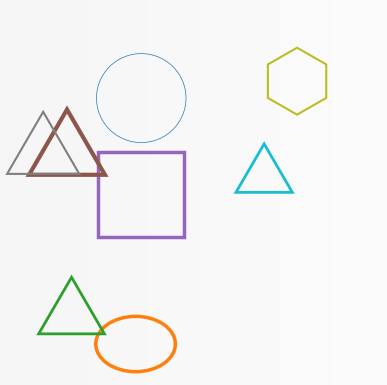[{"shape": "circle", "thickness": 0.5, "radius": 0.58, "center": [0.365, 0.745]}, {"shape": "oval", "thickness": 2.5, "radius": 0.51, "center": [0.35, 0.106]}, {"shape": "triangle", "thickness": 2, "radius": 0.49, "center": [0.185, 0.182]}, {"shape": "square", "thickness": 2.5, "radius": 0.56, "center": [0.365, 0.495]}, {"shape": "triangle", "thickness": 3, "radius": 0.57, "center": [0.173, 0.603]}, {"shape": "triangle", "thickness": 1.5, "radius": 0.54, "center": [0.111, 0.602]}, {"shape": "hexagon", "thickness": 1.5, "radius": 0.43, "center": [0.767, 0.789]}, {"shape": "triangle", "thickness": 2, "radius": 0.42, "center": [0.682, 0.542]}]